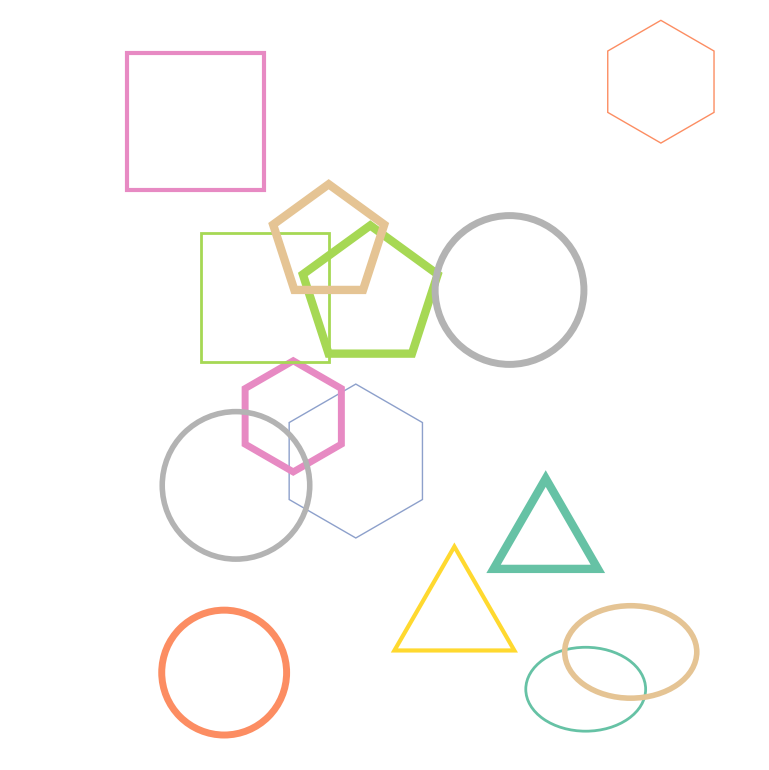[{"shape": "triangle", "thickness": 3, "radius": 0.39, "center": [0.709, 0.3]}, {"shape": "oval", "thickness": 1, "radius": 0.39, "center": [0.761, 0.105]}, {"shape": "hexagon", "thickness": 0.5, "radius": 0.4, "center": [0.858, 0.894]}, {"shape": "circle", "thickness": 2.5, "radius": 0.41, "center": [0.291, 0.127]}, {"shape": "hexagon", "thickness": 0.5, "radius": 0.5, "center": [0.462, 0.401]}, {"shape": "square", "thickness": 1.5, "radius": 0.44, "center": [0.254, 0.842]}, {"shape": "hexagon", "thickness": 2.5, "radius": 0.36, "center": [0.381, 0.459]}, {"shape": "pentagon", "thickness": 3, "radius": 0.46, "center": [0.481, 0.615]}, {"shape": "square", "thickness": 1, "radius": 0.42, "center": [0.344, 0.614]}, {"shape": "triangle", "thickness": 1.5, "radius": 0.45, "center": [0.59, 0.2]}, {"shape": "oval", "thickness": 2, "radius": 0.43, "center": [0.819, 0.153]}, {"shape": "pentagon", "thickness": 3, "radius": 0.38, "center": [0.427, 0.685]}, {"shape": "circle", "thickness": 2, "radius": 0.48, "center": [0.306, 0.37]}, {"shape": "circle", "thickness": 2.5, "radius": 0.48, "center": [0.662, 0.623]}]